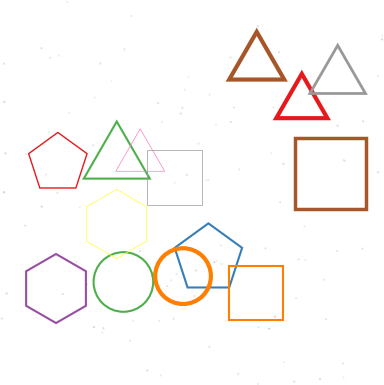[{"shape": "pentagon", "thickness": 1, "radius": 0.4, "center": [0.15, 0.576]}, {"shape": "triangle", "thickness": 3, "radius": 0.38, "center": [0.784, 0.731]}, {"shape": "pentagon", "thickness": 1.5, "radius": 0.46, "center": [0.541, 0.328]}, {"shape": "circle", "thickness": 1.5, "radius": 0.39, "center": [0.32, 0.268]}, {"shape": "triangle", "thickness": 1.5, "radius": 0.49, "center": [0.303, 0.586]}, {"shape": "hexagon", "thickness": 1.5, "radius": 0.45, "center": [0.146, 0.251]}, {"shape": "square", "thickness": 1.5, "radius": 0.35, "center": [0.666, 0.238]}, {"shape": "circle", "thickness": 3, "radius": 0.36, "center": [0.475, 0.283]}, {"shape": "hexagon", "thickness": 0.5, "radius": 0.45, "center": [0.303, 0.418]}, {"shape": "square", "thickness": 2.5, "radius": 0.46, "center": [0.858, 0.55]}, {"shape": "triangle", "thickness": 3, "radius": 0.41, "center": [0.667, 0.835]}, {"shape": "triangle", "thickness": 0.5, "radius": 0.37, "center": [0.364, 0.592]}, {"shape": "triangle", "thickness": 2, "radius": 0.42, "center": [0.877, 0.799]}, {"shape": "square", "thickness": 0.5, "radius": 0.36, "center": [0.453, 0.539]}]